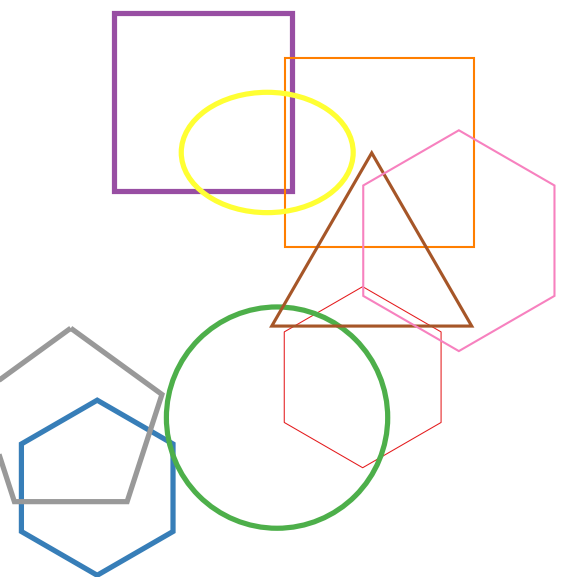[{"shape": "hexagon", "thickness": 0.5, "radius": 0.78, "center": [0.628, 0.346]}, {"shape": "hexagon", "thickness": 2.5, "radius": 0.76, "center": [0.168, 0.155]}, {"shape": "circle", "thickness": 2.5, "radius": 0.96, "center": [0.48, 0.276]}, {"shape": "square", "thickness": 2.5, "radius": 0.77, "center": [0.352, 0.823]}, {"shape": "square", "thickness": 1, "radius": 0.82, "center": [0.658, 0.736]}, {"shape": "oval", "thickness": 2.5, "radius": 0.74, "center": [0.463, 0.735]}, {"shape": "triangle", "thickness": 1.5, "radius": 1.0, "center": [0.644, 0.534]}, {"shape": "hexagon", "thickness": 1, "radius": 0.96, "center": [0.795, 0.582]}, {"shape": "pentagon", "thickness": 2.5, "radius": 0.83, "center": [0.123, 0.265]}]